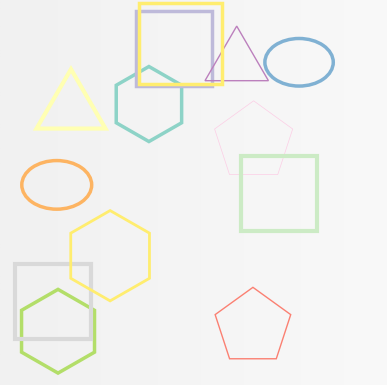[{"shape": "hexagon", "thickness": 2.5, "radius": 0.49, "center": [0.384, 0.73]}, {"shape": "triangle", "thickness": 3, "radius": 0.51, "center": [0.183, 0.717]}, {"shape": "square", "thickness": 2.5, "radius": 0.49, "center": [0.449, 0.875]}, {"shape": "pentagon", "thickness": 1, "radius": 0.51, "center": [0.653, 0.151]}, {"shape": "oval", "thickness": 2.5, "radius": 0.44, "center": [0.772, 0.838]}, {"shape": "oval", "thickness": 2.5, "radius": 0.45, "center": [0.146, 0.52]}, {"shape": "hexagon", "thickness": 2.5, "radius": 0.54, "center": [0.15, 0.14]}, {"shape": "pentagon", "thickness": 0.5, "radius": 0.53, "center": [0.655, 0.632]}, {"shape": "square", "thickness": 3, "radius": 0.49, "center": [0.137, 0.216]}, {"shape": "triangle", "thickness": 1, "radius": 0.47, "center": [0.611, 0.838]}, {"shape": "square", "thickness": 3, "radius": 0.49, "center": [0.721, 0.498]}, {"shape": "hexagon", "thickness": 2, "radius": 0.59, "center": [0.284, 0.336]}, {"shape": "square", "thickness": 2.5, "radius": 0.53, "center": [0.466, 0.887]}]